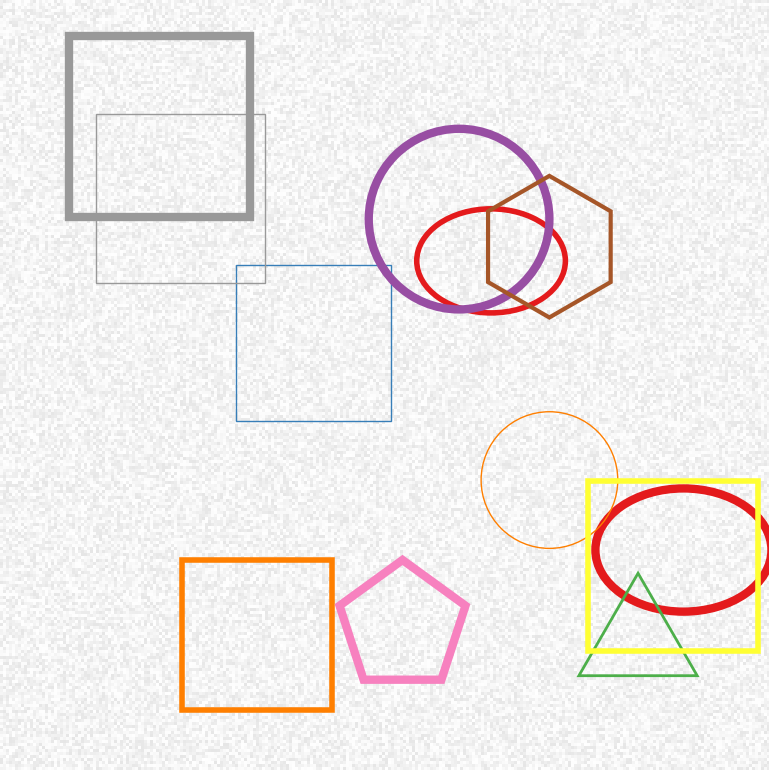[{"shape": "oval", "thickness": 2, "radius": 0.48, "center": [0.638, 0.661]}, {"shape": "oval", "thickness": 3, "radius": 0.57, "center": [0.888, 0.286]}, {"shape": "square", "thickness": 0.5, "radius": 0.51, "center": [0.407, 0.554]}, {"shape": "triangle", "thickness": 1, "radius": 0.44, "center": [0.829, 0.167]}, {"shape": "circle", "thickness": 3, "radius": 0.59, "center": [0.596, 0.715]}, {"shape": "circle", "thickness": 0.5, "radius": 0.44, "center": [0.714, 0.377]}, {"shape": "square", "thickness": 2, "radius": 0.49, "center": [0.334, 0.175]}, {"shape": "square", "thickness": 2, "radius": 0.55, "center": [0.874, 0.265]}, {"shape": "hexagon", "thickness": 1.5, "radius": 0.46, "center": [0.713, 0.68]}, {"shape": "pentagon", "thickness": 3, "radius": 0.43, "center": [0.523, 0.187]}, {"shape": "square", "thickness": 3, "radius": 0.59, "center": [0.207, 0.836]}, {"shape": "square", "thickness": 0.5, "radius": 0.55, "center": [0.234, 0.742]}]